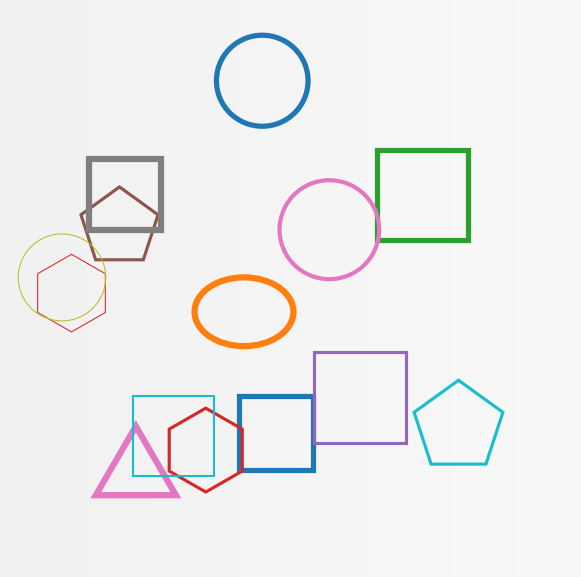[{"shape": "circle", "thickness": 2.5, "radius": 0.39, "center": [0.451, 0.859]}, {"shape": "square", "thickness": 2.5, "radius": 0.32, "center": [0.475, 0.249]}, {"shape": "oval", "thickness": 3, "radius": 0.43, "center": [0.42, 0.459]}, {"shape": "square", "thickness": 2.5, "radius": 0.39, "center": [0.727, 0.662]}, {"shape": "hexagon", "thickness": 0.5, "radius": 0.34, "center": [0.123, 0.492]}, {"shape": "hexagon", "thickness": 1.5, "radius": 0.36, "center": [0.354, 0.22]}, {"shape": "square", "thickness": 1.5, "radius": 0.4, "center": [0.62, 0.31]}, {"shape": "pentagon", "thickness": 1.5, "radius": 0.35, "center": [0.206, 0.606]}, {"shape": "circle", "thickness": 2, "radius": 0.43, "center": [0.567, 0.601]}, {"shape": "triangle", "thickness": 3, "radius": 0.4, "center": [0.234, 0.181]}, {"shape": "square", "thickness": 3, "radius": 0.31, "center": [0.216, 0.662]}, {"shape": "circle", "thickness": 0.5, "radius": 0.38, "center": [0.107, 0.519]}, {"shape": "square", "thickness": 1, "radius": 0.35, "center": [0.299, 0.244]}, {"shape": "pentagon", "thickness": 1.5, "radius": 0.4, "center": [0.789, 0.26]}]